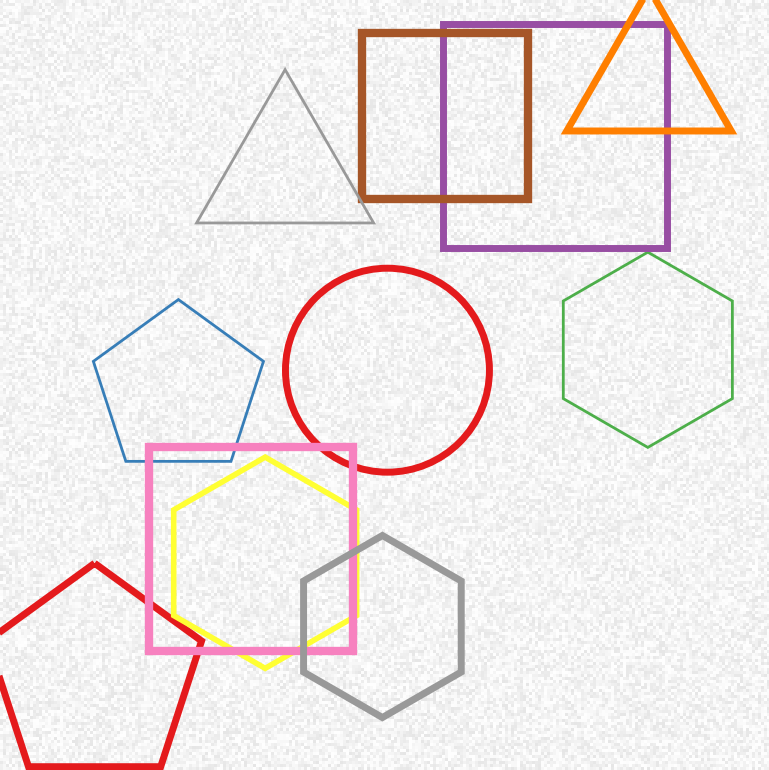[{"shape": "pentagon", "thickness": 2.5, "radius": 0.73, "center": [0.123, 0.122]}, {"shape": "circle", "thickness": 2.5, "radius": 0.66, "center": [0.503, 0.519]}, {"shape": "pentagon", "thickness": 1, "radius": 0.58, "center": [0.232, 0.495]}, {"shape": "hexagon", "thickness": 1, "radius": 0.63, "center": [0.841, 0.546]}, {"shape": "square", "thickness": 2.5, "radius": 0.73, "center": [0.72, 0.824]}, {"shape": "triangle", "thickness": 2.5, "radius": 0.62, "center": [0.843, 0.892]}, {"shape": "hexagon", "thickness": 2, "radius": 0.69, "center": [0.344, 0.269]}, {"shape": "square", "thickness": 3, "radius": 0.54, "center": [0.578, 0.849]}, {"shape": "square", "thickness": 3, "radius": 0.66, "center": [0.326, 0.287]}, {"shape": "hexagon", "thickness": 2.5, "radius": 0.59, "center": [0.497, 0.186]}, {"shape": "triangle", "thickness": 1, "radius": 0.66, "center": [0.37, 0.777]}]